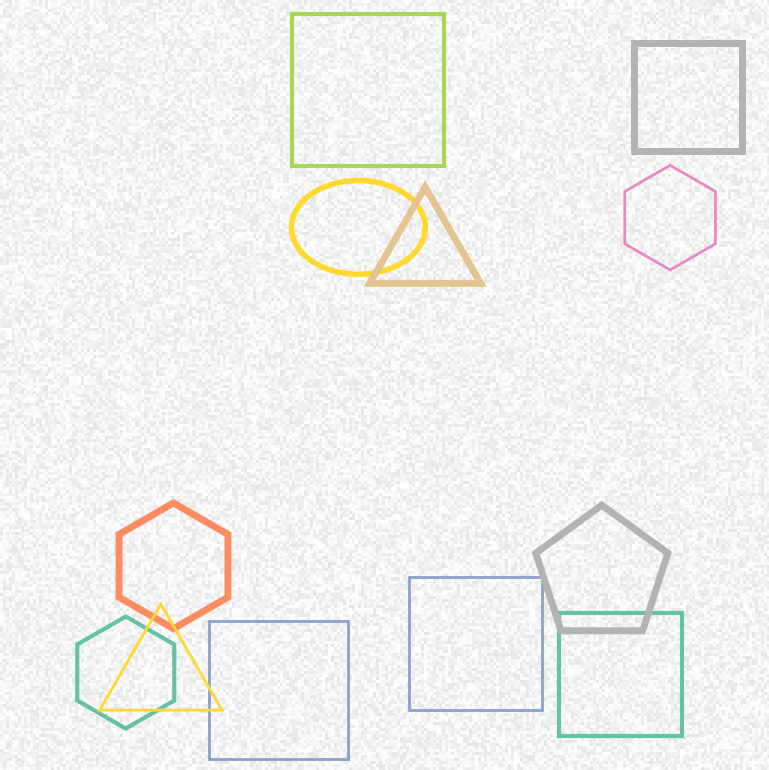[{"shape": "hexagon", "thickness": 1.5, "radius": 0.36, "center": [0.163, 0.127]}, {"shape": "square", "thickness": 1.5, "radius": 0.4, "center": [0.806, 0.124]}, {"shape": "hexagon", "thickness": 2.5, "radius": 0.41, "center": [0.225, 0.265]}, {"shape": "square", "thickness": 1, "radius": 0.45, "center": [0.362, 0.104]}, {"shape": "square", "thickness": 1, "radius": 0.43, "center": [0.617, 0.165]}, {"shape": "hexagon", "thickness": 1, "radius": 0.34, "center": [0.87, 0.717]}, {"shape": "square", "thickness": 1.5, "radius": 0.49, "center": [0.477, 0.884]}, {"shape": "triangle", "thickness": 1, "radius": 0.46, "center": [0.209, 0.124]}, {"shape": "oval", "thickness": 2, "radius": 0.43, "center": [0.465, 0.705]}, {"shape": "triangle", "thickness": 2.5, "radius": 0.42, "center": [0.552, 0.674]}, {"shape": "square", "thickness": 2.5, "radius": 0.35, "center": [0.894, 0.874]}, {"shape": "pentagon", "thickness": 2.5, "radius": 0.45, "center": [0.782, 0.254]}]